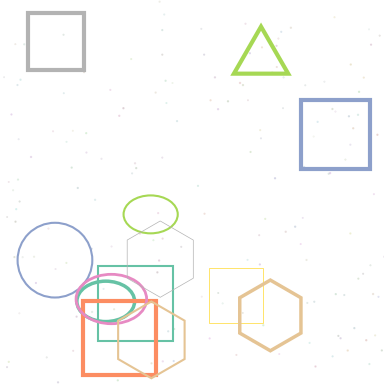[{"shape": "oval", "thickness": 2.5, "radius": 0.37, "center": [0.275, 0.217]}, {"shape": "square", "thickness": 1.5, "radius": 0.49, "center": [0.353, 0.213]}, {"shape": "square", "thickness": 3, "radius": 0.48, "center": [0.311, 0.122]}, {"shape": "square", "thickness": 3, "radius": 0.45, "center": [0.872, 0.65]}, {"shape": "circle", "thickness": 1.5, "radius": 0.49, "center": [0.143, 0.324]}, {"shape": "oval", "thickness": 2, "radius": 0.46, "center": [0.289, 0.223]}, {"shape": "oval", "thickness": 1.5, "radius": 0.35, "center": [0.391, 0.443]}, {"shape": "triangle", "thickness": 3, "radius": 0.41, "center": [0.678, 0.849]}, {"shape": "square", "thickness": 0.5, "radius": 0.35, "center": [0.612, 0.233]}, {"shape": "hexagon", "thickness": 1.5, "radius": 0.5, "center": [0.393, 0.117]}, {"shape": "hexagon", "thickness": 2.5, "radius": 0.46, "center": [0.702, 0.181]}, {"shape": "hexagon", "thickness": 0.5, "radius": 0.5, "center": [0.416, 0.327]}, {"shape": "square", "thickness": 3, "radius": 0.37, "center": [0.145, 0.892]}]